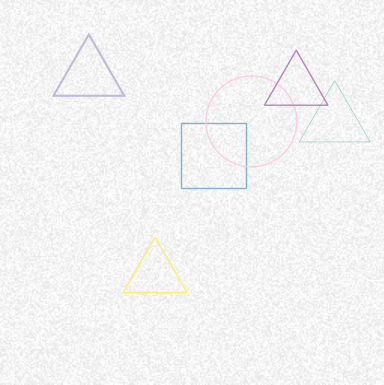[{"shape": "triangle", "thickness": 0.5, "radius": 0.53, "center": [0.869, 0.685]}, {"shape": "triangle", "thickness": 1.5, "radius": 0.53, "center": [0.231, 0.804]}, {"shape": "square", "thickness": 1, "radius": 0.42, "center": [0.555, 0.596]}, {"shape": "circle", "thickness": 1, "radius": 0.59, "center": [0.653, 0.685]}, {"shape": "triangle", "thickness": 1, "radius": 0.48, "center": [0.769, 0.774]}, {"shape": "triangle", "thickness": 1, "radius": 0.48, "center": [0.403, 0.288]}]